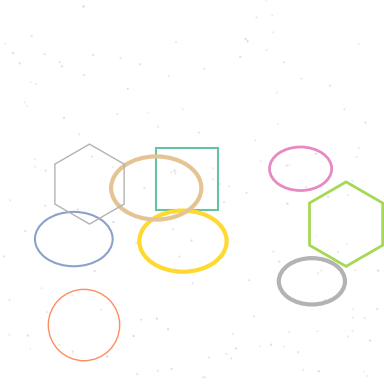[{"shape": "square", "thickness": 1.5, "radius": 0.4, "center": [0.485, 0.534]}, {"shape": "circle", "thickness": 1, "radius": 0.46, "center": [0.218, 0.156]}, {"shape": "oval", "thickness": 1.5, "radius": 0.5, "center": [0.192, 0.379]}, {"shape": "oval", "thickness": 2, "radius": 0.4, "center": [0.781, 0.562]}, {"shape": "hexagon", "thickness": 2, "radius": 0.55, "center": [0.899, 0.418]}, {"shape": "oval", "thickness": 3, "radius": 0.57, "center": [0.475, 0.374]}, {"shape": "oval", "thickness": 3, "radius": 0.59, "center": [0.406, 0.512]}, {"shape": "hexagon", "thickness": 1, "radius": 0.52, "center": [0.233, 0.522]}, {"shape": "oval", "thickness": 3, "radius": 0.43, "center": [0.81, 0.269]}]